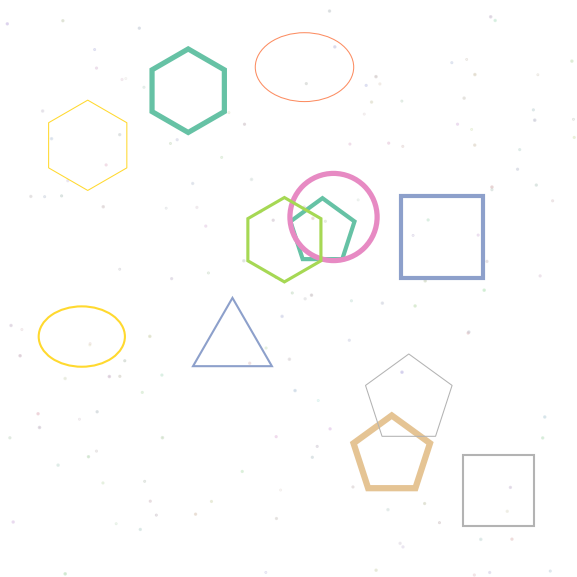[{"shape": "pentagon", "thickness": 2, "radius": 0.29, "center": [0.558, 0.598]}, {"shape": "hexagon", "thickness": 2.5, "radius": 0.36, "center": [0.326, 0.842]}, {"shape": "oval", "thickness": 0.5, "radius": 0.43, "center": [0.527, 0.883]}, {"shape": "square", "thickness": 2, "radius": 0.35, "center": [0.766, 0.589]}, {"shape": "triangle", "thickness": 1, "radius": 0.39, "center": [0.403, 0.404]}, {"shape": "circle", "thickness": 2.5, "radius": 0.38, "center": [0.578, 0.623]}, {"shape": "hexagon", "thickness": 1.5, "radius": 0.37, "center": [0.492, 0.584]}, {"shape": "oval", "thickness": 1, "radius": 0.37, "center": [0.142, 0.416]}, {"shape": "hexagon", "thickness": 0.5, "radius": 0.39, "center": [0.152, 0.748]}, {"shape": "pentagon", "thickness": 3, "radius": 0.35, "center": [0.678, 0.21]}, {"shape": "pentagon", "thickness": 0.5, "radius": 0.39, "center": [0.708, 0.307]}, {"shape": "square", "thickness": 1, "radius": 0.31, "center": [0.864, 0.15]}]